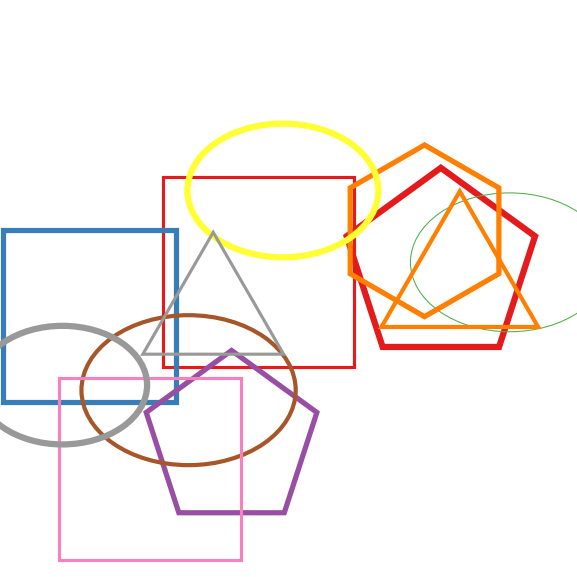[{"shape": "pentagon", "thickness": 3, "radius": 0.86, "center": [0.763, 0.537]}, {"shape": "square", "thickness": 1.5, "radius": 0.82, "center": [0.448, 0.528]}, {"shape": "square", "thickness": 2.5, "radius": 0.75, "center": [0.155, 0.451]}, {"shape": "oval", "thickness": 0.5, "radius": 0.86, "center": [0.882, 0.545]}, {"shape": "pentagon", "thickness": 2.5, "radius": 0.78, "center": [0.401, 0.237]}, {"shape": "hexagon", "thickness": 2.5, "radius": 0.74, "center": [0.735, 0.599]}, {"shape": "triangle", "thickness": 2, "radius": 0.78, "center": [0.796, 0.511]}, {"shape": "oval", "thickness": 3, "radius": 0.83, "center": [0.49, 0.669]}, {"shape": "oval", "thickness": 2, "radius": 0.93, "center": [0.327, 0.324]}, {"shape": "square", "thickness": 1.5, "radius": 0.79, "center": [0.26, 0.187]}, {"shape": "triangle", "thickness": 1.5, "radius": 0.7, "center": [0.369, 0.456]}, {"shape": "oval", "thickness": 3, "radius": 0.73, "center": [0.108, 0.332]}]